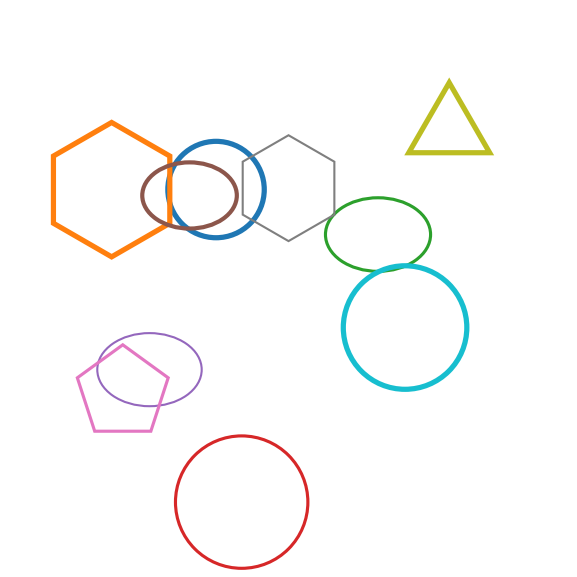[{"shape": "circle", "thickness": 2.5, "radius": 0.42, "center": [0.374, 0.671]}, {"shape": "hexagon", "thickness": 2.5, "radius": 0.58, "center": [0.193, 0.671]}, {"shape": "oval", "thickness": 1.5, "radius": 0.46, "center": [0.655, 0.593]}, {"shape": "circle", "thickness": 1.5, "radius": 0.57, "center": [0.418, 0.13]}, {"shape": "oval", "thickness": 1, "radius": 0.45, "center": [0.259, 0.359]}, {"shape": "oval", "thickness": 2, "radius": 0.41, "center": [0.328, 0.661]}, {"shape": "pentagon", "thickness": 1.5, "radius": 0.41, "center": [0.213, 0.319]}, {"shape": "hexagon", "thickness": 1, "radius": 0.46, "center": [0.5, 0.673]}, {"shape": "triangle", "thickness": 2.5, "radius": 0.4, "center": [0.778, 0.775]}, {"shape": "circle", "thickness": 2.5, "radius": 0.53, "center": [0.701, 0.432]}]